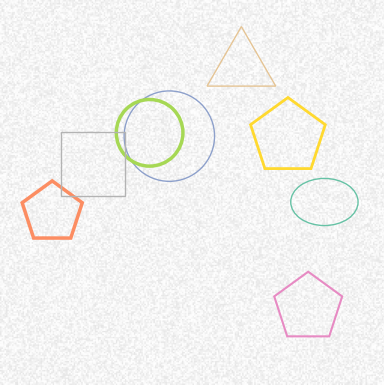[{"shape": "oval", "thickness": 1, "radius": 0.44, "center": [0.843, 0.475]}, {"shape": "pentagon", "thickness": 2.5, "radius": 0.41, "center": [0.136, 0.448]}, {"shape": "circle", "thickness": 1, "radius": 0.59, "center": [0.44, 0.646]}, {"shape": "pentagon", "thickness": 1.5, "radius": 0.46, "center": [0.801, 0.201]}, {"shape": "circle", "thickness": 2.5, "radius": 0.43, "center": [0.389, 0.655]}, {"shape": "pentagon", "thickness": 2, "radius": 0.51, "center": [0.748, 0.645]}, {"shape": "triangle", "thickness": 1, "radius": 0.52, "center": [0.627, 0.828]}, {"shape": "square", "thickness": 1, "radius": 0.42, "center": [0.242, 0.574]}]